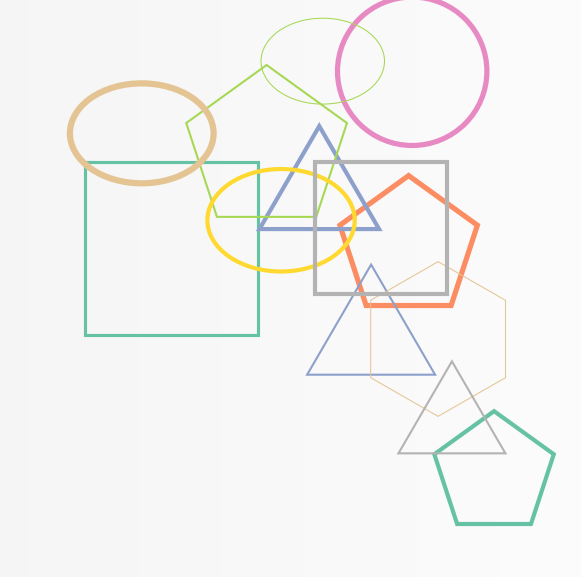[{"shape": "pentagon", "thickness": 2, "radius": 0.54, "center": [0.85, 0.179]}, {"shape": "square", "thickness": 1.5, "radius": 0.75, "center": [0.295, 0.569]}, {"shape": "pentagon", "thickness": 2.5, "radius": 0.62, "center": [0.703, 0.571]}, {"shape": "triangle", "thickness": 1, "radius": 0.64, "center": [0.638, 0.414]}, {"shape": "triangle", "thickness": 2, "radius": 0.59, "center": [0.549, 0.662]}, {"shape": "circle", "thickness": 2.5, "radius": 0.64, "center": [0.709, 0.876]}, {"shape": "pentagon", "thickness": 1, "radius": 0.73, "center": [0.459, 0.741]}, {"shape": "oval", "thickness": 0.5, "radius": 0.53, "center": [0.555, 0.893]}, {"shape": "oval", "thickness": 2, "radius": 0.63, "center": [0.484, 0.618]}, {"shape": "oval", "thickness": 3, "radius": 0.62, "center": [0.244, 0.768]}, {"shape": "hexagon", "thickness": 0.5, "radius": 0.67, "center": [0.754, 0.412]}, {"shape": "triangle", "thickness": 1, "radius": 0.53, "center": [0.778, 0.267]}, {"shape": "square", "thickness": 2, "radius": 0.57, "center": [0.655, 0.604]}]